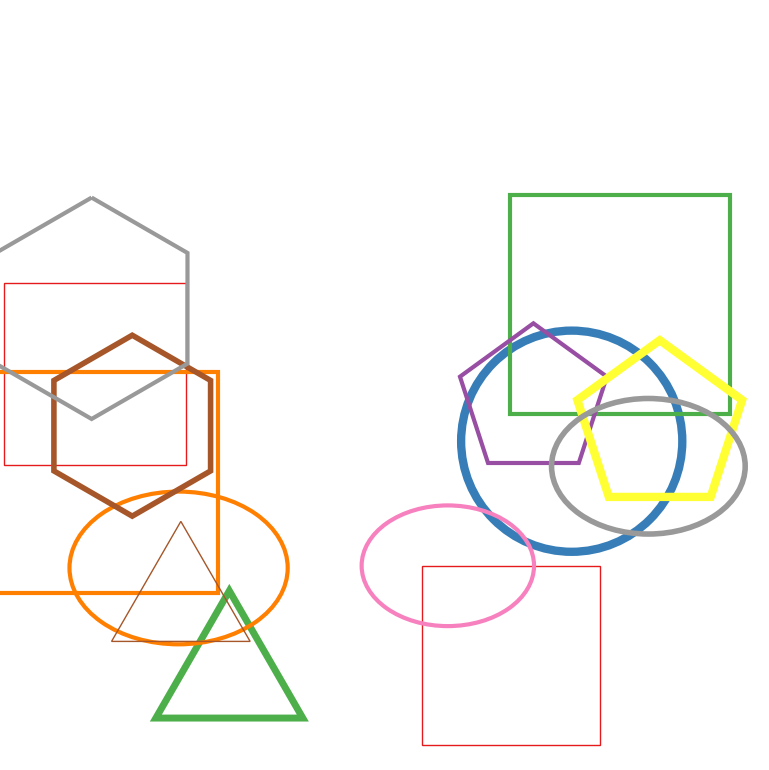[{"shape": "square", "thickness": 0.5, "radius": 0.58, "center": [0.664, 0.149]}, {"shape": "square", "thickness": 0.5, "radius": 0.59, "center": [0.124, 0.514]}, {"shape": "circle", "thickness": 3, "radius": 0.72, "center": [0.742, 0.427]}, {"shape": "square", "thickness": 1.5, "radius": 0.71, "center": [0.805, 0.604]}, {"shape": "triangle", "thickness": 2.5, "radius": 0.55, "center": [0.298, 0.123]}, {"shape": "pentagon", "thickness": 1.5, "radius": 0.5, "center": [0.693, 0.48]}, {"shape": "square", "thickness": 1.5, "radius": 0.72, "center": [0.14, 0.374]}, {"shape": "oval", "thickness": 1.5, "radius": 0.71, "center": [0.232, 0.262]}, {"shape": "pentagon", "thickness": 3, "radius": 0.56, "center": [0.857, 0.446]}, {"shape": "triangle", "thickness": 0.5, "radius": 0.52, "center": [0.235, 0.219]}, {"shape": "hexagon", "thickness": 2, "radius": 0.59, "center": [0.172, 0.447]}, {"shape": "oval", "thickness": 1.5, "radius": 0.56, "center": [0.582, 0.265]}, {"shape": "oval", "thickness": 2, "radius": 0.63, "center": [0.842, 0.394]}, {"shape": "hexagon", "thickness": 1.5, "radius": 0.72, "center": [0.119, 0.6]}]